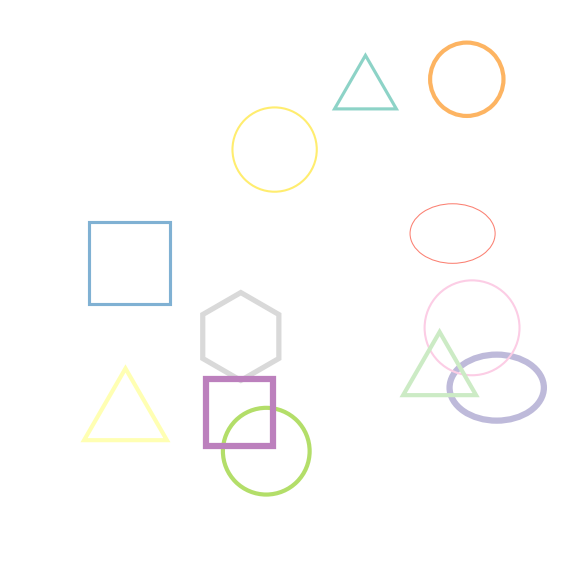[{"shape": "triangle", "thickness": 1.5, "radius": 0.31, "center": [0.633, 0.841]}, {"shape": "triangle", "thickness": 2, "radius": 0.41, "center": [0.217, 0.278]}, {"shape": "oval", "thickness": 3, "radius": 0.41, "center": [0.86, 0.328]}, {"shape": "oval", "thickness": 0.5, "radius": 0.37, "center": [0.784, 0.595]}, {"shape": "square", "thickness": 1.5, "radius": 0.35, "center": [0.224, 0.543]}, {"shape": "circle", "thickness": 2, "radius": 0.32, "center": [0.808, 0.862]}, {"shape": "circle", "thickness": 2, "radius": 0.38, "center": [0.461, 0.218]}, {"shape": "circle", "thickness": 1, "radius": 0.41, "center": [0.817, 0.431]}, {"shape": "hexagon", "thickness": 2.5, "radius": 0.38, "center": [0.417, 0.416]}, {"shape": "square", "thickness": 3, "radius": 0.29, "center": [0.415, 0.285]}, {"shape": "triangle", "thickness": 2, "radius": 0.36, "center": [0.761, 0.351]}, {"shape": "circle", "thickness": 1, "radius": 0.36, "center": [0.476, 0.74]}]